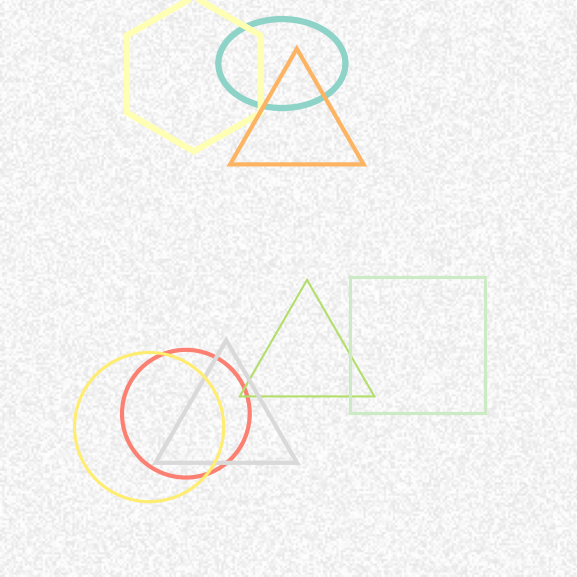[{"shape": "oval", "thickness": 3, "radius": 0.55, "center": [0.488, 0.889]}, {"shape": "hexagon", "thickness": 3, "radius": 0.67, "center": [0.336, 0.871]}, {"shape": "circle", "thickness": 2, "radius": 0.55, "center": [0.322, 0.283]}, {"shape": "triangle", "thickness": 2, "radius": 0.67, "center": [0.514, 0.781]}, {"shape": "triangle", "thickness": 1, "radius": 0.67, "center": [0.532, 0.38]}, {"shape": "triangle", "thickness": 2, "radius": 0.71, "center": [0.392, 0.268]}, {"shape": "square", "thickness": 1.5, "radius": 0.59, "center": [0.723, 0.401]}, {"shape": "circle", "thickness": 1.5, "radius": 0.65, "center": [0.258, 0.26]}]